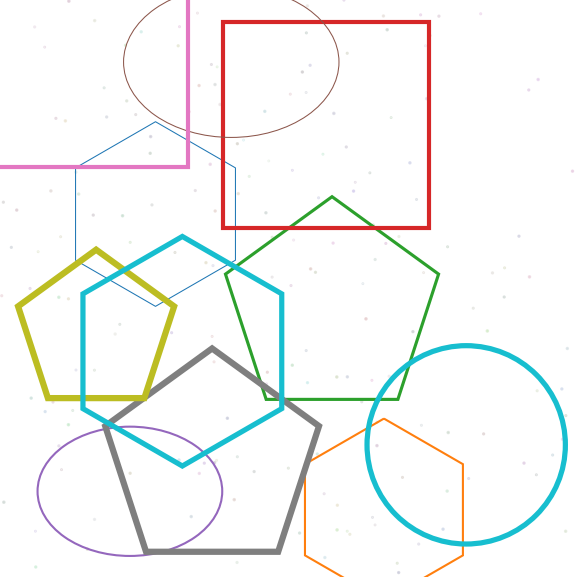[{"shape": "hexagon", "thickness": 0.5, "radius": 0.8, "center": [0.269, 0.629]}, {"shape": "hexagon", "thickness": 1, "radius": 0.79, "center": [0.665, 0.116]}, {"shape": "pentagon", "thickness": 1.5, "radius": 0.97, "center": [0.575, 0.465]}, {"shape": "square", "thickness": 2, "radius": 0.89, "center": [0.565, 0.783]}, {"shape": "oval", "thickness": 1, "radius": 0.8, "center": [0.225, 0.148]}, {"shape": "oval", "thickness": 0.5, "radius": 0.93, "center": [0.4, 0.892]}, {"shape": "square", "thickness": 2, "radius": 0.91, "center": [0.144, 0.893]}, {"shape": "pentagon", "thickness": 3, "radius": 0.97, "center": [0.367, 0.201]}, {"shape": "pentagon", "thickness": 3, "radius": 0.71, "center": [0.166, 0.425]}, {"shape": "hexagon", "thickness": 2.5, "radius": 0.99, "center": [0.316, 0.391]}, {"shape": "circle", "thickness": 2.5, "radius": 0.86, "center": [0.807, 0.229]}]